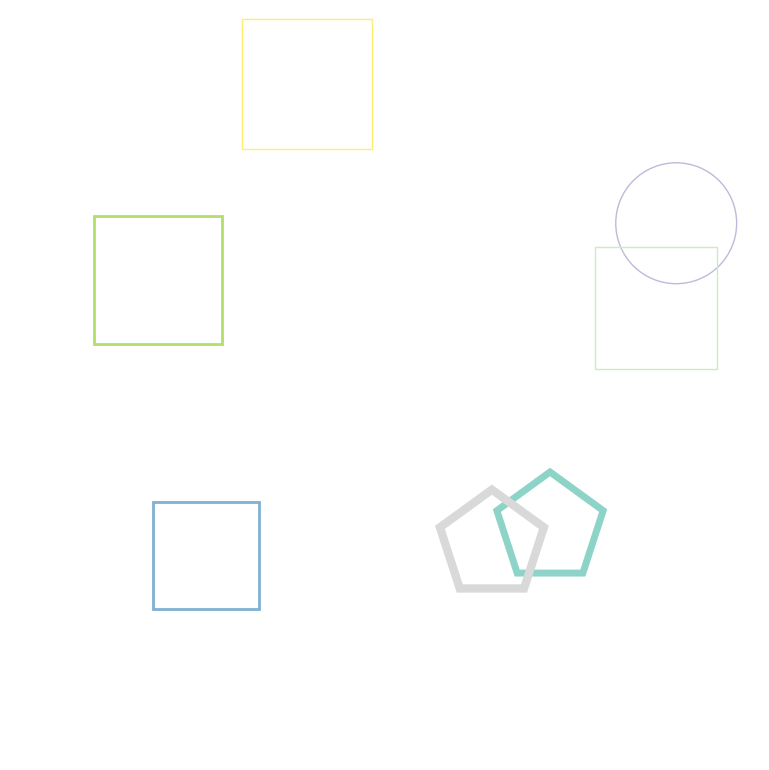[{"shape": "pentagon", "thickness": 2.5, "radius": 0.36, "center": [0.714, 0.314]}, {"shape": "circle", "thickness": 0.5, "radius": 0.39, "center": [0.878, 0.71]}, {"shape": "square", "thickness": 1, "radius": 0.35, "center": [0.268, 0.278]}, {"shape": "square", "thickness": 1, "radius": 0.41, "center": [0.205, 0.636]}, {"shape": "pentagon", "thickness": 3, "radius": 0.35, "center": [0.639, 0.293]}, {"shape": "square", "thickness": 0.5, "radius": 0.4, "center": [0.852, 0.6]}, {"shape": "square", "thickness": 0.5, "radius": 0.42, "center": [0.399, 0.891]}]